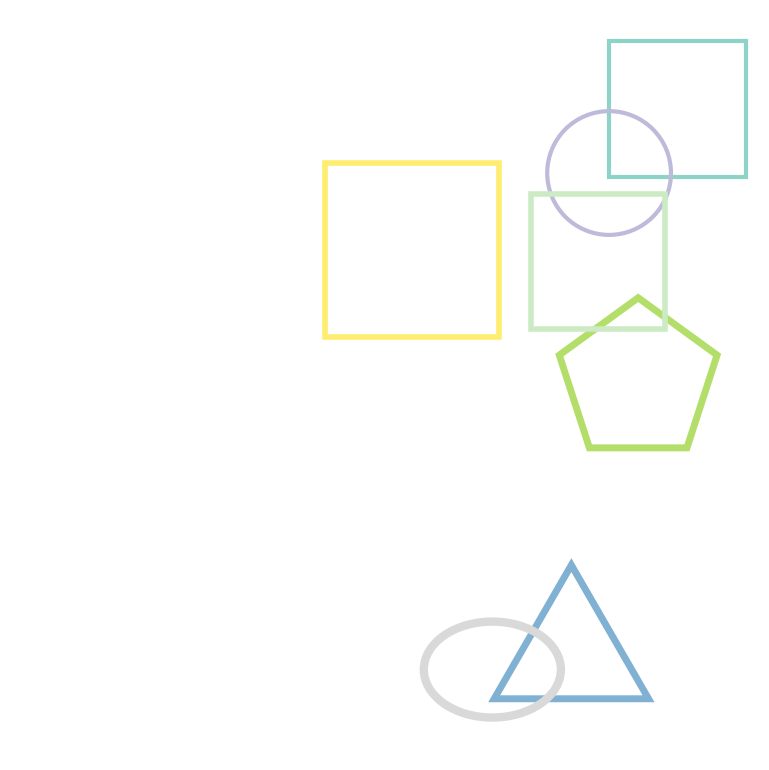[{"shape": "square", "thickness": 1.5, "radius": 0.44, "center": [0.88, 0.858]}, {"shape": "circle", "thickness": 1.5, "radius": 0.4, "center": [0.791, 0.775]}, {"shape": "triangle", "thickness": 2.5, "radius": 0.58, "center": [0.742, 0.15]}, {"shape": "pentagon", "thickness": 2.5, "radius": 0.54, "center": [0.829, 0.506]}, {"shape": "oval", "thickness": 3, "radius": 0.45, "center": [0.639, 0.13]}, {"shape": "square", "thickness": 2, "radius": 0.44, "center": [0.777, 0.66]}, {"shape": "square", "thickness": 2, "radius": 0.56, "center": [0.535, 0.675]}]